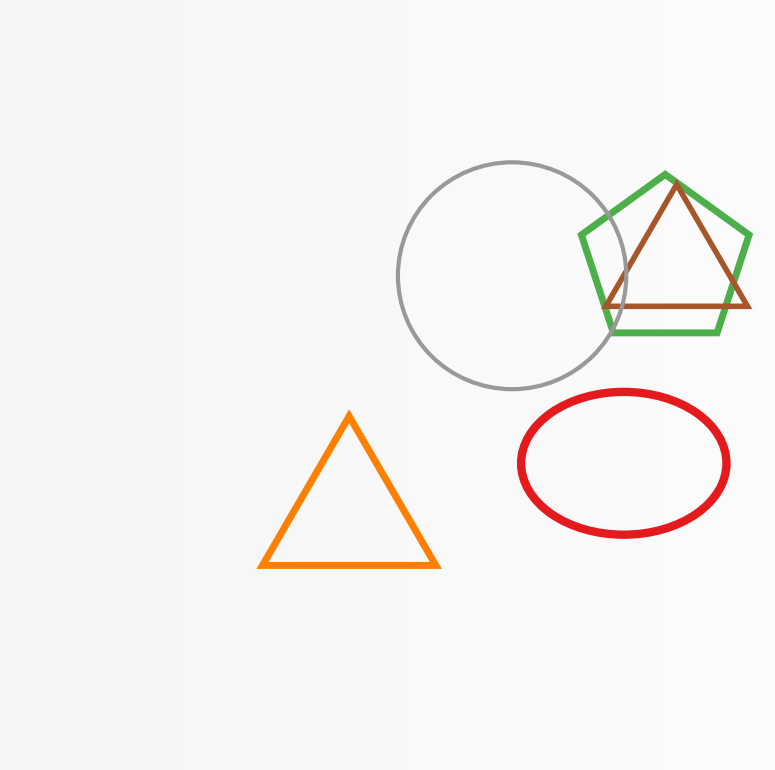[{"shape": "oval", "thickness": 3, "radius": 0.66, "center": [0.805, 0.398]}, {"shape": "pentagon", "thickness": 2.5, "radius": 0.57, "center": [0.858, 0.66]}, {"shape": "triangle", "thickness": 2.5, "radius": 0.65, "center": [0.451, 0.33]}, {"shape": "triangle", "thickness": 2, "radius": 0.53, "center": [0.873, 0.655]}, {"shape": "circle", "thickness": 1.5, "radius": 0.74, "center": [0.661, 0.642]}]